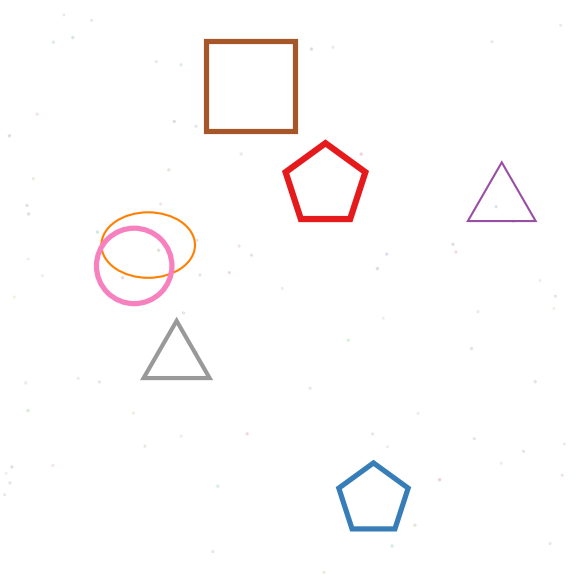[{"shape": "pentagon", "thickness": 3, "radius": 0.36, "center": [0.564, 0.679]}, {"shape": "pentagon", "thickness": 2.5, "radius": 0.32, "center": [0.647, 0.134]}, {"shape": "triangle", "thickness": 1, "radius": 0.34, "center": [0.869, 0.65]}, {"shape": "oval", "thickness": 1, "radius": 0.41, "center": [0.257, 0.575]}, {"shape": "square", "thickness": 2.5, "radius": 0.39, "center": [0.434, 0.85]}, {"shape": "circle", "thickness": 2.5, "radius": 0.33, "center": [0.232, 0.539]}, {"shape": "triangle", "thickness": 2, "radius": 0.33, "center": [0.306, 0.377]}]